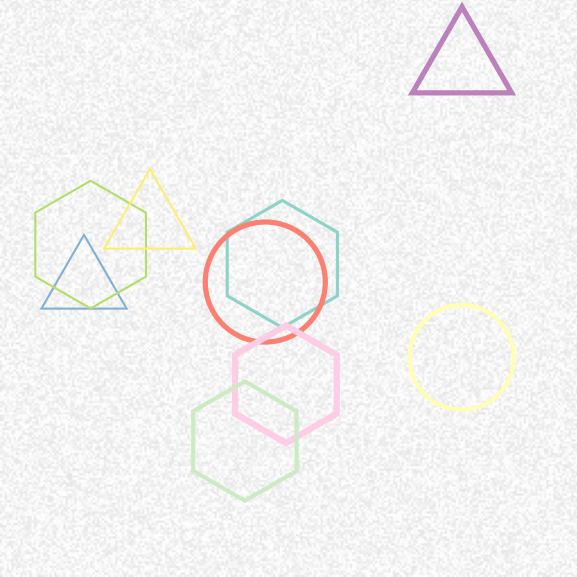[{"shape": "hexagon", "thickness": 1.5, "radius": 0.55, "center": [0.489, 0.542]}, {"shape": "circle", "thickness": 2, "radius": 0.45, "center": [0.799, 0.38]}, {"shape": "circle", "thickness": 2.5, "radius": 0.52, "center": [0.459, 0.511]}, {"shape": "triangle", "thickness": 1, "radius": 0.43, "center": [0.145, 0.507]}, {"shape": "hexagon", "thickness": 1, "radius": 0.55, "center": [0.157, 0.576]}, {"shape": "hexagon", "thickness": 3, "radius": 0.51, "center": [0.495, 0.334]}, {"shape": "triangle", "thickness": 2.5, "radius": 0.5, "center": [0.8, 0.888]}, {"shape": "hexagon", "thickness": 2, "radius": 0.52, "center": [0.424, 0.235]}, {"shape": "triangle", "thickness": 1, "radius": 0.46, "center": [0.26, 0.615]}]